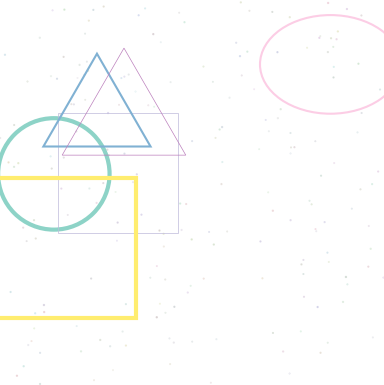[{"shape": "circle", "thickness": 3, "radius": 0.72, "center": [0.14, 0.548]}, {"shape": "square", "thickness": 0.5, "radius": 0.78, "center": [0.308, 0.551]}, {"shape": "triangle", "thickness": 1.5, "radius": 0.8, "center": [0.252, 0.7]}, {"shape": "oval", "thickness": 1.5, "radius": 0.91, "center": [0.858, 0.833]}, {"shape": "triangle", "thickness": 0.5, "radius": 0.93, "center": [0.322, 0.69]}, {"shape": "square", "thickness": 3, "radius": 0.91, "center": [0.172, 0.355]}]